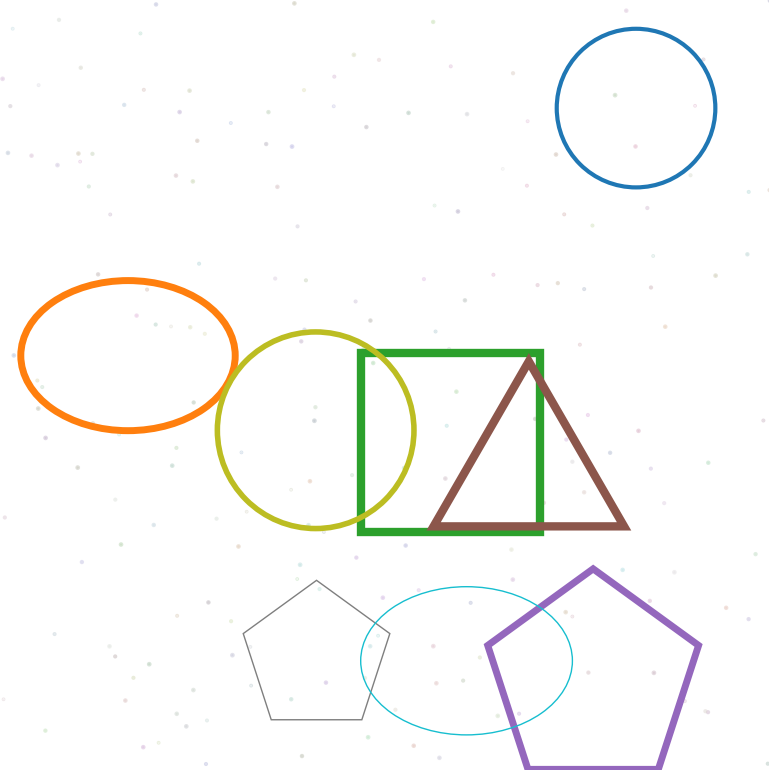[{"shape": "circle", "thickness": 1.5, "radius": 0.51, "center": [0.826, 0.86]}, {"shape": "oval", "thickness": 2.5, "radius": 0.7, "center": [0.166, 0.538]}, {"shape": "square", "thickness": 3, "radius": 0.58, "center": [0.585, 0.426]}, {"shape": "pentagon", "thickness": 2.5, "radius": 0.72, "center": [0.77, 0.117]}, {"shape": "triangle", "thickness": 3, "radius": 0.71, "center": [0.687, 0.388]}, {"shape": "pentagon", "thickness": 0.5, "radius": 0.5, "center": [0.411, 0.146]}, {"shape": "circle", "thickness": 2, "radius": 0.64, "center": [0.41, 0.441]}, {"shape": "oval", "thickness": 0.5, "radius": 0.69, "center": [0.606, 0.142]}]